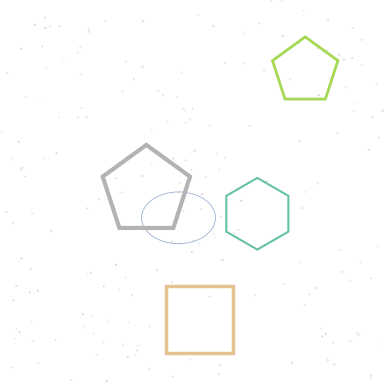[{"shape": "hexagon", "thickness": 1.5, "radius": 0.47, "center": [0.668, 0.445]}, {"shape": "oval", "thickness": 0.5, "radius": 0.48, "center": [0.464, 0.434]}, {"shape": "pentagon", "thickness": 2, "radius": 0.45, "center": [0.793, 0.815]}, {"shape": "square", "thickness": 2.5, "radius": 0.44, "center": [0.519, 0.17]}, {"shape": "pentagon", "thickness": 3, "radius": 0.6, "center": [0.38, 0.504]}]